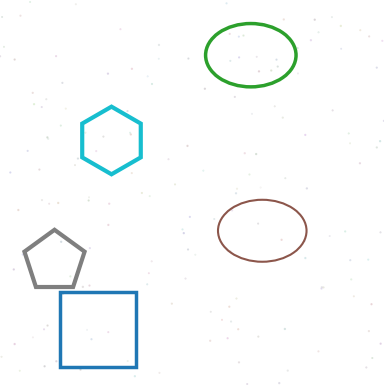[{"shape": "square", "thickness": 2.5, "radius": 0.49, "center": [0.254, 0.145]}, {"shape": "oval", "thickness": 2.5, "radius": 0.59, "center": [0.651, 0.857]}, {"shape": "oval", "thickness": 1.5, "radius": 0.57, "center": [0.681, 0.401]}, {"shape": "pentagon", "thickness": 3, "radius": 0.41, "center": [0.142, 0.321]}, {"shape": "hexagon", "thickness": 3, "radius": 0.44, "center": [0.29, 0.635]}]